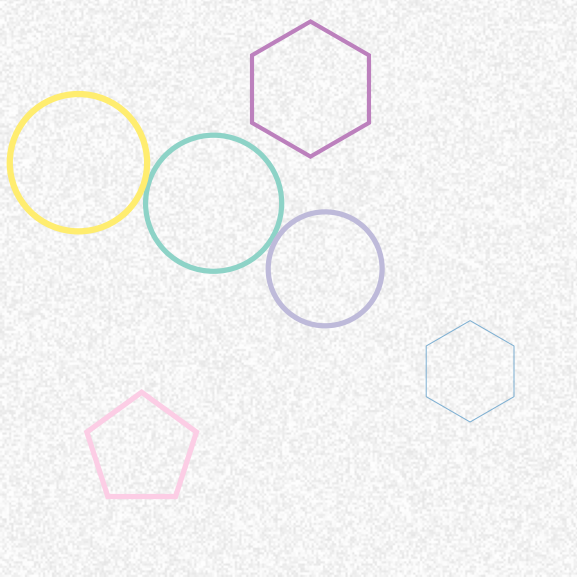[{"shape": "circle", "thickness": 2.5, "radius": 0.59, "center": [0.37, 0.647]}, {"shape": "circle", "thickness": 2.5, "radius": 0.49, "center": [0.563, 0.534]}, {"shape": "hexagon", "thickness": 0.5, "radius": 0.44, "center": [0.814, 0.356]}, {"shape": "pentagon", "thickness": 2.5, "radius": 0.5, "center": [0.245, 0.22]}, {"shape": "hexagon", "thickness": 2, "radius": 0.58, "center": [0.538, 0.845]}, {"shape": "circle", "thickness": 3, "radius": 0.59, "center": [0.136, 0.717]}]